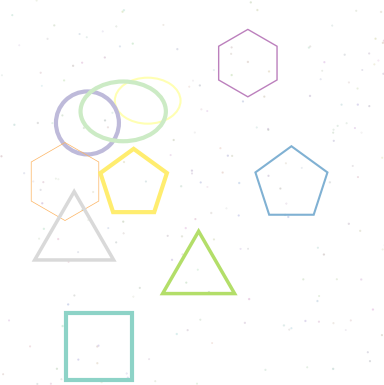[{"shape": "square", "thickness": 3, "radius": 0.43, "center": [0.257, 0.1]}, {"shape": "oval", "thickness": 1.5, "radius": 0.43, "center": [0.384, 0.738]}, {"shape": "circle", "thickness": 3, "radius": 0.41, "center": [0.227, 0.681]}, {"shape": "pentagon", "thickness": 1.5, "radius": 0.49, "center": [0.757, 0.522]}, {"shape": "hexagon", "thickness": 0.5, "radius": 0.51, "center": [0.169, 0.529]}, {"shape": "triangle", "thickness": 2.5, "radius": 0.54, "center": [0.516, 0.291]}, {"shape": "triangle", "thickness": 2.5, "radius": 0.59, "center": [0.193, 0.384]}, {"shape": "hexagon", "thickness": 1, "radius": 0.44, "center": [0.644, 0.836]}, {"shape": "oval", "thickness": 3, "radius": 0.55, "center": [0.32, 0.711]}, {"shape": "pentagon", "thickness": 3, "radius": 0.45, "center": [0.347, 0.523]}]